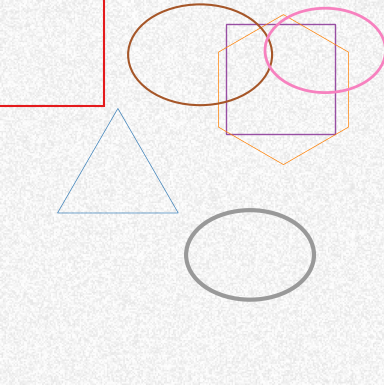[{"shape": "square", "thickness": 1.5, "radius": 0.78, "center": [0.114, 0.882]}, {"shape": "triangle", "thickness": 0.5, "radius": 0.91, "center": [0.306, 0.537]}, {"shape": "square", "thickness": 1, "radius": 0.71, "center": [0.728, 0.795]}, {"shape": "hexagon", "thickness": 0.5, "radius": 0.97, "center": [0.736, 0.767]}, {"shape": "oval", "thickness": 1.5, "radius": 0.93, "center": [0.52, 0.858]}, {"shape": "oval", "thickness": 2, "radius": 0.78, "center": [0.845, 0.869]}, {"shape": "oval", "thickness": 3, "radius": 0.83, "center": [0.649, 0.338]}]